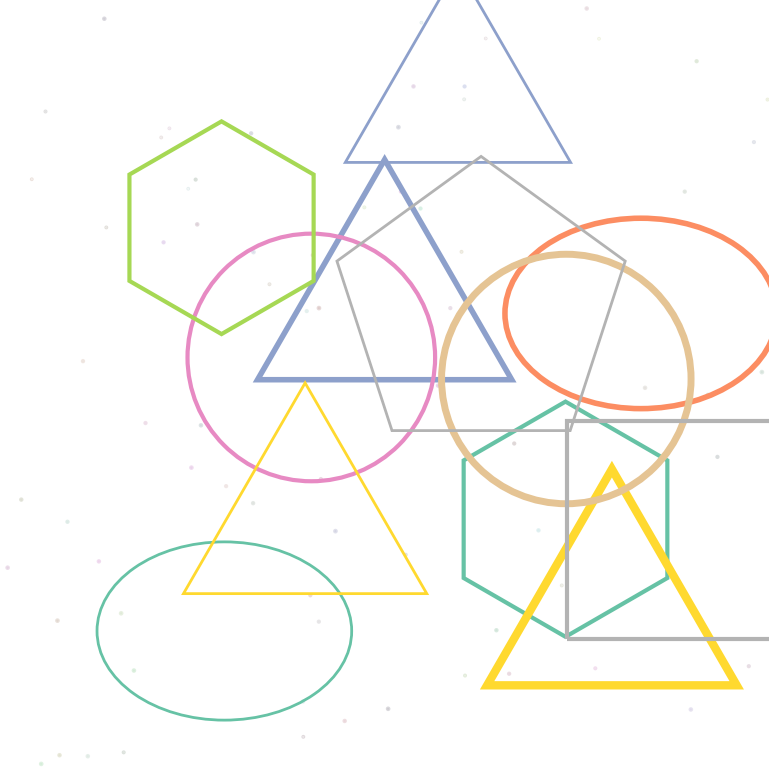[{"shape": "hexagon", "thickness": 1.5, "radius": 0.76, "center": [0.734, 0.326]}, {"shape": "oval", "thickness": 1, "radius": 0.83, "center": [0.291, 0.181]}, {"shape": "oval", "thickness": 2, "radius": 0.88, "center": [0.832, 0.593]}, {"shape": "triangle", "thickness": 1, "radius": 0.84, "center": [0.595, 0.874]}, {"shape": "triangle", "thickness": 2, "radius": 0.95, "center": [0.5, 0.602]}, {"shape": "circle", "thickness": 1.5, "radius": 0.8, "center": [0.404, 0.536]}, {"shape": "hexagon", "thickness": 1.5, "radius": 0.69, "center": [0.288, 0.704]}, {"shape": "triangle", "thickness": 3, "radius": 0.94, "center": [0.795, 0.204]}, {"shape": "triangle", "thickness": 1, "radius": 0.91, "center": [0.396, 0.32]}, {"shape": "circle", "thickness": 2.5, "radius": 0.81, "center": [0.735, 0.508]}, {"shape": "pentagon", "thickness": 1, "radius": 0.98, "center": [0.625, 0.6]}, {"shape": "square", "thickness": 1.5, "radius": 0.71, "center": [0.878, 0.311]}]